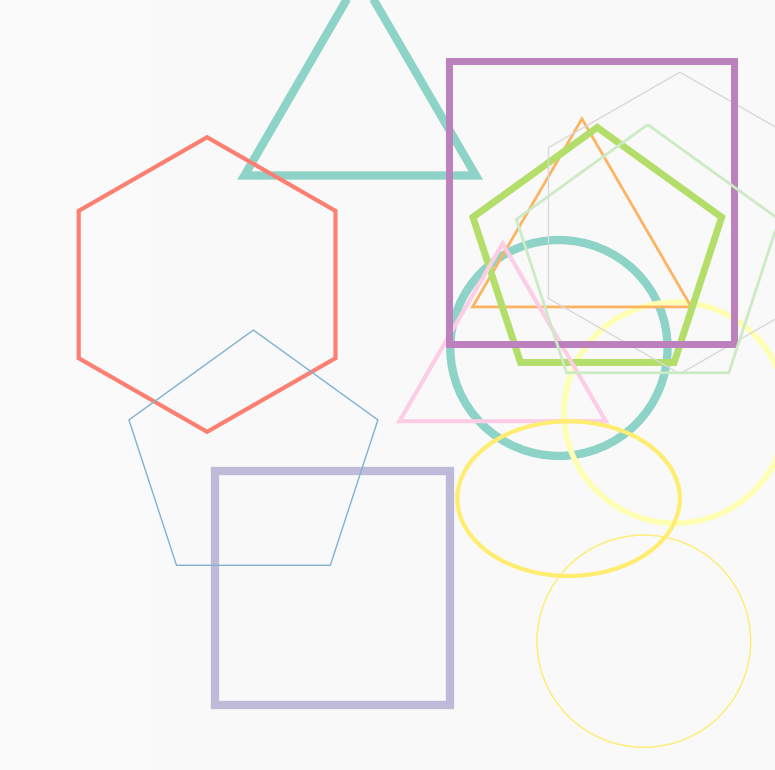[{"shape": "circle", "thickness": 3, "radius": 0.7, "center": [0.721, 0.548]}, {"shape": "triangle", "thickness": 3, "radius": 0.86, "center": [0.465, 0.858]}, {"shape": "circle", "thickness": 2, "radius": 0.72, "center": [0.871, 0.464]}, {"shape": "square", "thickness": 3, "radius": 0.76, "center": [0.429, 0.237]}, {"shape": "hexagon", "thickness": 1.5, "radius": 0.96, "center": [0.267, 0.63]}, {"shape": "pentagon", "thickness": 0.5, "radius": 0.84, "center": [0.327, 0.402]}, {"shape": "triangle", "thickness": 1, "radius": 0.81, "center": [0.751, 0.683]}, {"shape": "pentagon", "thickness": 2.5, "radius": 0.84, "center": [0.771, 0.666]}, {"shape": "triangle", "thickness": 1.5, "radius": 0.77, "center": [0.649, 0.53]}, {"shape": "hexagon", "thickness": 0.5, "radius": 0.98, "center": [0.877, 0.71]}, {"shape": "square", "thickness": 2.5, "radius": 0.92, "center": [0.763, 0.737]}, {"shape": "pentagon", "thickness": 1, "radius": 0.89, "center": [0.836, 0.66]}, {"shape": "oval", "thickness": 1.5, "radius": 0.72, "center": [0.734, 0.352]}, {"shape": "circle", "thickness": 0.5, "radius": 0.69, "center": [0.831, 0.167]}]